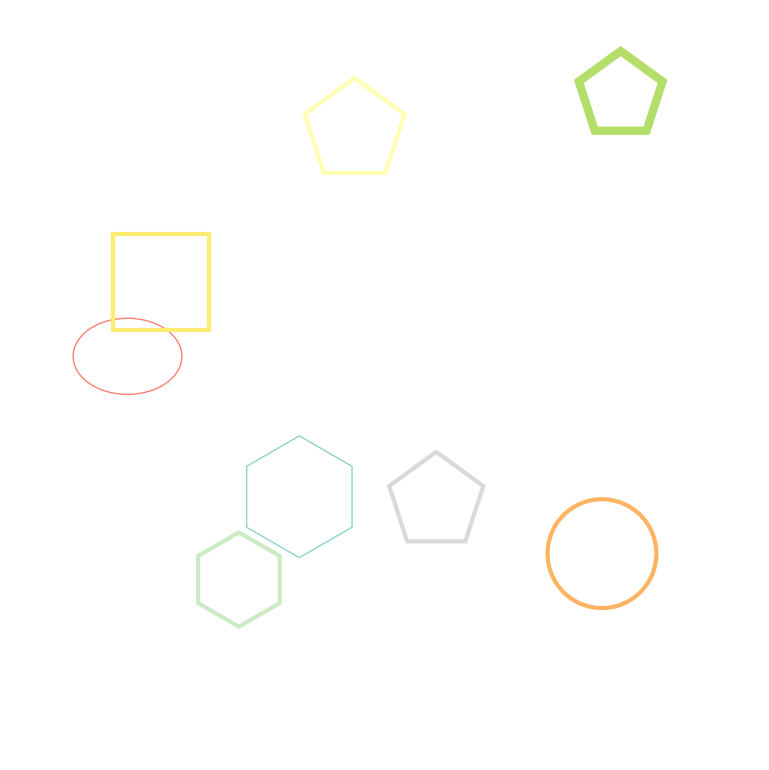[{"shape": "hexagon", "thickness": 0.5, "radius": 0.4, "center": [0.389, 0.355]}, {"shape": "pentagon", "thickness": 1.5, "radius": 0.34, "center": [0.461, 0.831]}, {"shape": "oval", "thickness": 0.5, "radius": 0.35, "center": [0.166, 0.537]}, {"shape": "circle", "thickness": 1.5, "radius": 0.35, "center": [0.782, 0.281]}, {"shape": "pentagon", "thickness": 3, "radius": 0.29, "center": [0.806, 0.877]}, {"shape": "pentagon", "thickness": 1.5, "radius": 0.32, "center": [0.567, 0.349]}, {"shape": "hexagon", "thickness": 1.5, "radius": 0.31, "center": [0.31, 0.247]}, {"shape": "square", "thickness": 1.5, "radius": 0.31, "center": [0.209, 0.633]}]